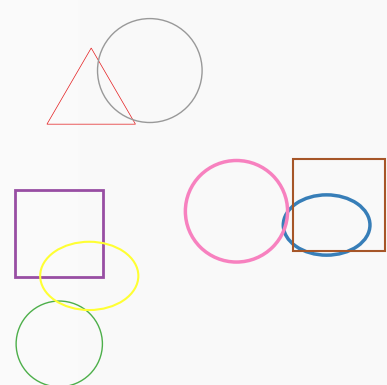[{"shape": "triangle", "thickness": 0.5, "radius": 0.66, "center": [0.235, 0.743]}, {"shape": "oval", "thickness": 2.5, "radius": 0.56, "center": [0.843, 0.416]}, {"shape": "circle", "thickness": 1, "radius": 0.56, "center": [0.153, 0.107]}, {"shape": "square", "thickness": 2, "radius": 0.57, "center": [0.152, 0.393]}, {"shape": "oval", "thickness": 1.5, "radius": 0.63, "center": [0.23, 0.283]}, {"shape": "square", "thickness": 1.5, "radius": 0.6, "center": [0.874, 0.468]}, {"shape": "circle", "thickness": 2.5, "radius": 0.66, "center": [0.61, 0.451]}, {"shape": "circle", "thickness": 1, "radius": 0.67, "center": [0.387, 0.817]}]